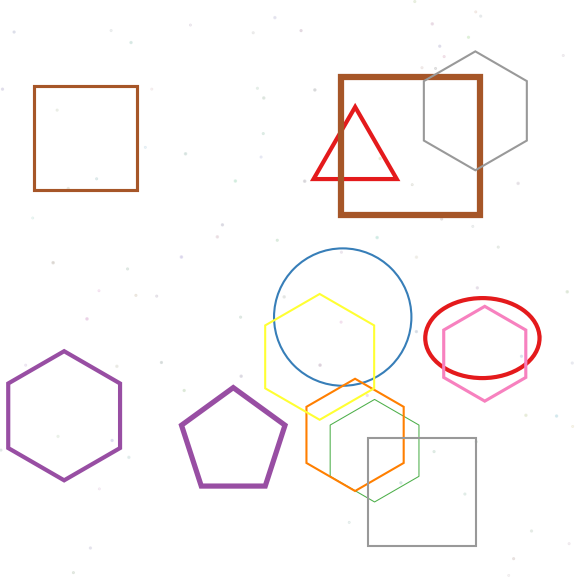[{"shape": "triangle", "thickness": 2, "radius": 0.42, "center": [0.615, 0.731]}, {"shape": "oval", "thickness": 2, "radius": 0.49, "center": [0.835, 0.414]}, {"shape": "circle", "thickness": 1, "radius": 0.59, "center": [0.593, 0.45]}, {"shape": "hexagon", "thickness": 0.5, "radius": 0.44, "center": [0.649, 0.219]}, {"shape": "pentagon", "thickness": 2.5, "radius": 0.47, "center": [0.404, 0.234]}, {"shape": "hexagon", "thickness": 2, "radius": 0.56, "center": [0.111, 0.279]}, {"shape": "hexagon", "thickness": 1, "radius": 0.49, "center": [0.615, 0.246]}, {"shape": "hexagon", "thickness": 1, "radius": 0.54, "center": [0.554, 0.381]}, {"shape": "square", "thickness": 1.5, "radius": 0.45, "center": [0.149, 0.76]}, {"shape": "square", "thickness": 3, "radius": 0.6, "center": [0.711, 0.746]}, {"shape": "hexagon", "thickness": 1.5, "radius": 0.41, "center": [0.839, 0.387]}, {"shape": "hexagon", "thickness": 1, "radius": 0.51, "center": [0.823, 0.807]}, {"shape": "square", "thickness": 1, "radius": 0.47, "center": [0.731, 0.147]}]